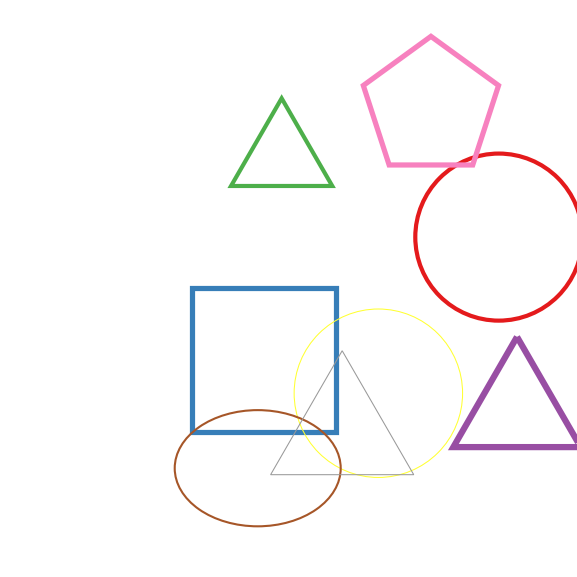[{"shape": "circle", "thickness": 2, "radius": 0.72, "center": [0.864, 0.589]}, {"shape": "square", "thickness": 2.5, "radius": 0.62, "center": [0.458, 0.377]}, {"shape": "triangle", "thickness": 2, "radius": 0.51, "center": [0.488, 0.728]}, {"shape": "triangle", "thickness": 3, "radius": 0.64, "center": [0.895, 0.289]}, {"shape": "circle", "thickness": 0.5, "radius": 0.73, "center": [0.655, 0.318]}, {"shape": "oval", "thickness": 1, "radius": 0.72, "center": [0.446, 0.188]}, {"shape": "pentagon", "thickness": 2.5, "radius": 0.62, "center": [0.746, 0.813]}, {"shape": "triangle", "thickness": 0.5, "radius": 0.72, "center": [0.593, 0.249]}]